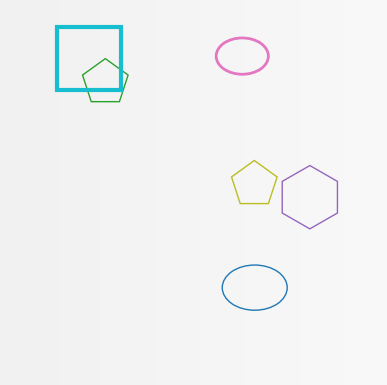[{"shape": "oval", "thickness": 1, "radius": 0.42, "center": [0.657, 0.253]}, {"shape": "pentagon", "thickness": 1, "radius": 0.31, "center": [0.272, 0.786]}, {"shape": "hexagon", "thickness": 1, "radius": 0.41, "center": [0.8, 0.488]}, {"shape": "oval", "thickness": 2, "radius": 0.34, "center": [0.625, 0.854]}, {"shape": "pentagon", "thickness": 1, "radius": 0.31, "center": [0.656, 0.521]}, {"shape": "square", "thickness": 3, "radius": 0.41, "center": [0.23, 0.849]}]